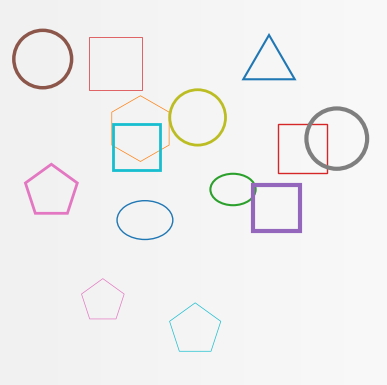[{"shape": "oval", "thickness": 1, "radius": 0.36, "center": [0.374, 0.428]}, {"shape": "triangle", "thickness": 1.5, "radius": 0.38, "center": [0.694, 0.832]}, {"shape": "hexagon", "thickness": 0.5, "radius": 0.43, "center": [0.362, 0.666]}, {"shape": "oval", "thickness": 1.5, "radius": 0.29, "center": [0.601, 0.508]}, {"shape": "square", "thickness": 1, "radius": 0.32, "center": [0.78, 0.614]}, {"shape": "square", "thickness": 0.5, "radius": 0.34, "center": [0.298, 0.835]}, {"shape": "square", "thickness": 3, "radius": 0.3, "center": [0.714, 0.459]}, {"shape": "circle", "thickness": 2.5, "radius": 0.37, "center": [0.11, 0.847]}, {"shape": "pentagon", "thickness": 0.5, "radius": 0.29, "center": [0.265, 0.218]}, {"shape": "pentagon", "thickness": 2, "radius": 0.35, "center": [0.133, 0.503]}, {"shape": "circle", "thickness": 3, "radius": 0.39, "center": [0.869, 0.64]}, {"shape": "circle", "thickness": 2, "radius": 0.36, "center": [0.51, 0.695]}, {"shape": "pentagon", "thickness": 0.5, "radius": 0.35, "center": [0.504, 0.144]}, {"shape": "square", "thickness": 2, "radius": 0.3, "center": [0.353, 0.618]}]